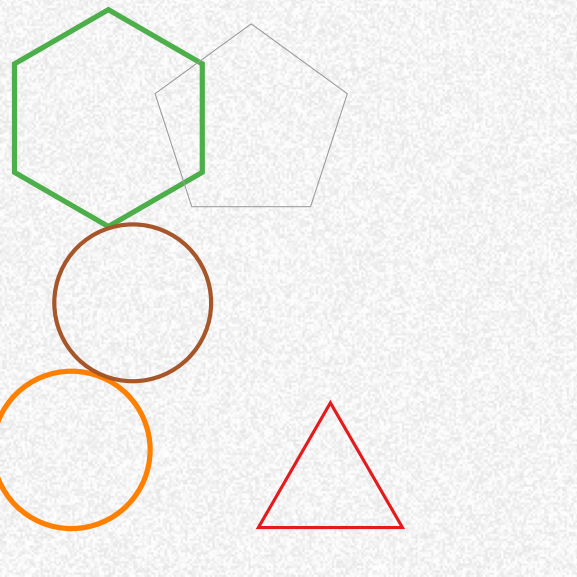[{"shape": "triangle", "thickness": 1.5, "radius": 0.72, "center": [0.572, 0.158]}, {"shape": "hexagon", "thickness": 2.5, "radius": 0.94, "center": [0.188, 0.795]}, {"shape": "circle", "thickness": 2.5, "radius": 0.68, "center": [0.124, 0.22]}, {"shape": "circle", "thickness": 2, "radius": 0.68, "center": [0.23, 0.475]}, {"shape": "pentagon", "thickness": 0.5, "radius": 0.88, "center": [0.435, 0.783]}]